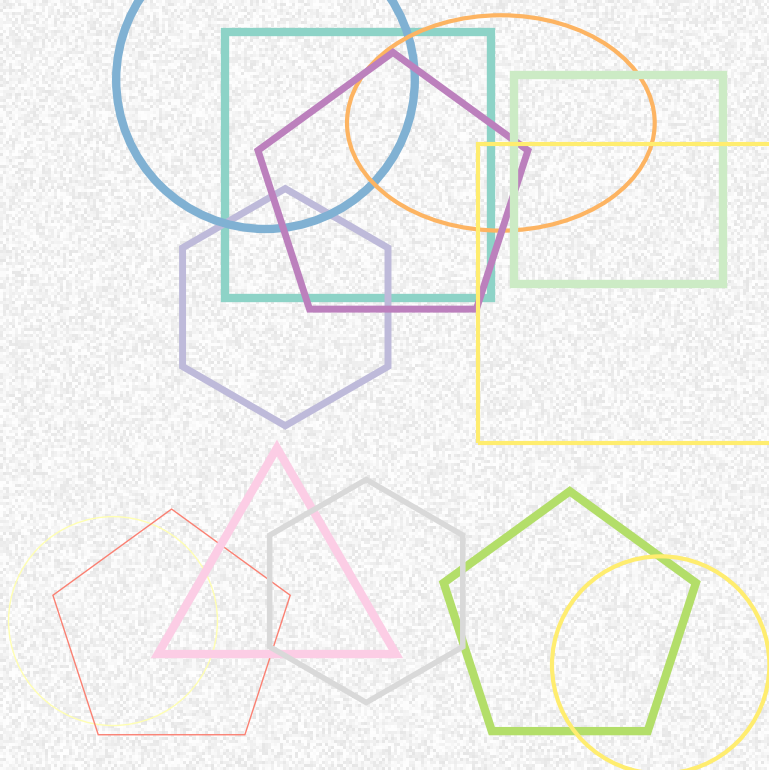[{"shape": "square", "thickness": 3, "radius": 0.86, "center": [0.465, 0.786]}, {"shape": "circle", "thickness": 0.5, "radius": 0.68, "center": [0.147, 0.193]}, {"shape": "hexagon", "thickness": 2.5, "radius": 0.77, "center": [0.37, 0.601]}, {"shape": "pentagon", "thickness": 0.5, "radius": 0.81, "center": [0.223, 0.177]}, {"shape": "circle", "thickness": 3, "radius": 0.97, "center": [0.345, 0.897]}, {"shape": "oval", "thickness": 1.5, "radius": 1.0, "center": [0.65, 0.84]}, {"shape": "pentagon", "thickness": 3, "radius": 0.86, "center": [0.74, 0.19]}, {"shape": "triangle", "thickness": 3, "radius": 0.89, "center": [0.36, 0.24]}, {"shape": "hexagon", "thickness": 2, "radius": 0.72, "center": [0.476, 0.232]}, {"shape": "pentagon", "thickness": 2.5, "radius": 0.92, "center": [0.51, 0.748]}, {"shape": "square", "thickness": 3, "radius": 0.68, "center": [0.803, 0.767]}, {"shape": "square", "thickness": 1.5, "radius": 0.97, "center": [0.814, 0.619]}, {"shape": "circle", "thickness": 1.5, "radius": 0.71, "center": [0.858, 0.136]}]